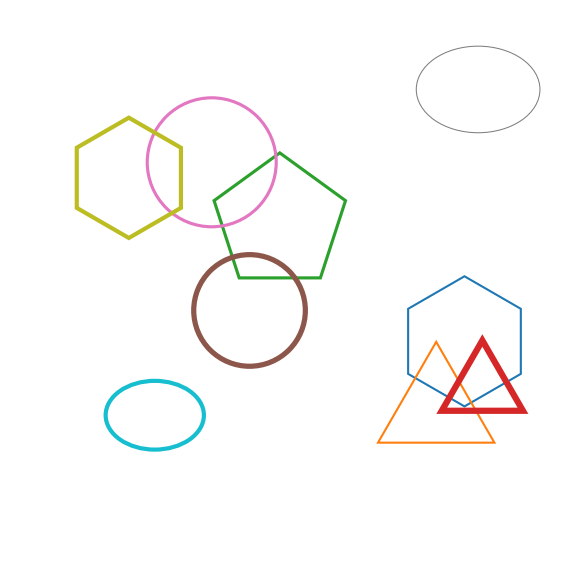[{"shape": "hexagon", "thickness": 1, "radius": 0.56, "center": [0.804, 0.408]}, {"shape": "triangle", "thickness": 1, "radius": 0.58, "center": [0.755, 0.291]}, {"shape": "pentagon", "thickness": 1.5, "radius": 0.6, "center": [0.484, 0.615]}, {"shape": "triangle", "thickness": 3, "radius": 0.41, "center": [0.835, 0.328]}, {"shape": "circle", "thickness": 2.5, "radius": 0.48, "center": [0.432, 0.462]}, {"shape": "circle", "thickness": 1.5, "radius": 0.56, "center": [0.367, 0.718]}, {"shape": "oval", "thickness": 0.5, "radius": 0.54, "center": [0.828, 0.844]}, {"shape": "hexagon", "thickness": 2, "radius": 0.52, "center": [0.223, 0.691]}, {"shape": "oval", "thickness": 2, "radius": 0.43, "center": [0.268, 0.28]}]